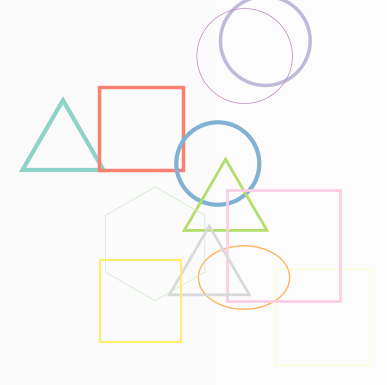[{"shape": "triangle", "thickness": 3, "radius": 0.6, "center": [0.162, 0.619]}, {"shape": "square", "thickness": 0.5, "radius": 0.62, "center": [0.832, 0.177]}, {"shape": "circle", "thickness": 2.5, "radius": 0.58, "center": [0.685, 0.894]}, {"shape": "square", "thickness": 2.5, "radius": 0.54, "center": [0.364, 0.667]}, {"shape": "circle", "thickness": 3, "radius": 0.54, "center": [0.562, 0.575]}, {"shape": "oval", "thickness": 1, "radius": 0.59, "center": [0.63, 0.279]}, {"shape": "triangle", "thickness": 2, "radius": 0.62, "center": [0.582, 0.463]}, {"shape": "square", "thickness": 2, "radius": 0.72, "center": [0.731, 0.362]}, {"shape": "triangle", "thickness": 2, "radius": 0.6, "center": [0.54, 0.294]}, {"shape": "circle", "thickness": 0.5, "radius": 0.62, "center": [0.631, 0.854]}, {"shape": "hexagon", "thickness": 0.5, "radius": 0.74, "center": [0.401, 0.367]}, {"shape": "square", "thickness": 1.5, "radius": 0.53, "center": [0.362, 0.218]}]